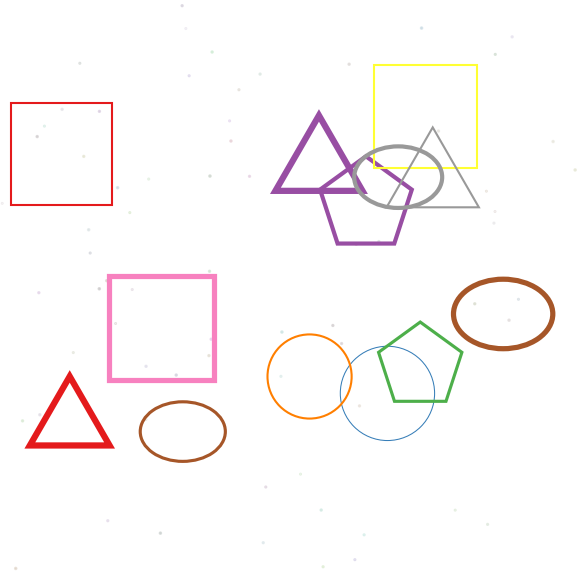[{"shape": "triangle", "thickness": 3, "radius": 0.4, "center": [0.121, 0.268]}, {"shape": "square", "thickness": 1, "radius": 0.44, "center": [0.106, 0.732]}, {"shape": "circle", "thickness": 0.5, "radius": 0.41, "center": [0.671, 0.318]}, {"shape": "pentagon", "thickness": 1.5, "radius": 0.38, "center": [0.728, 0.366]}, {"shape": "triangle", "thickness": 3, "radius": 0.44, "center": [0.552, 0.712]}, {"shape": "pentagon", "thickness": 2, "radius": 0.42, "center": [0.634, 0.645]}, {"shape": "circle", "thickness": 1, "radius": 0.36, "center": [0.536, 0.347]}, {"shape": "square", "thickness": 1, "radius": 0.45, "center": [0.737, 0.797]}, {"shape": "oval", "thickness": 2.5, "radius": 0.43, "center": [0.871, 0.455]}, {"shape": "oval", "thickness": 1.5, "radius": 0.37, "center": [0.317, 0.252]}, {"shape": "square", "thickness": 2.5, "radius": 0.45, "center": [0.28, 0.431]}, {"shape": "triangle", "thickness": 1, "radius": 0.46, "center": [0.749, 0.686]}, {"shape": "oval", "thickness": 2, "radius": 0.38, "center": [0.69, 0.692]}]